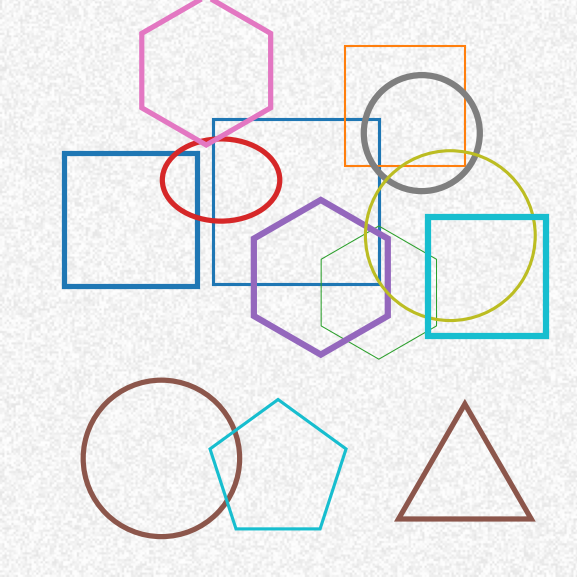[{"shape": "square", "thickness": 2.5, "radius": 0.57, "center": [0.226, 0.619]}, {"shape": "square", "thickness": 1.5, "radius": 0.72, "center": [0.513, 0.65]}, {"shape": "square", "thickness": 1, "radius": 0.52, "center": [0.702, 0.815]}, {"shape": "hexagon", "thickness": 0.5, "radius": 0.58, "center": [0.656, 0.492]}, {"shape": "oval", "thickness": 2.5, "radius": 0.51, "center": [0.383, 0.687]}, {"shape": "hexagon", "thickness": 3, "radius": 0.67, "center": [0.556, 0.519]}, {"shape": "triangle", "thickness": 2.5, "radius": 0.66, "center": [0.805, 0.167]}, {"shape": "circle", "thickness": 2.5, "radius": 0.68, "center": [0.28, 0.205]}, {"shape": "hexagon", "thickness": 2.5, "radius": 0.64, "center": [0.357, 0.877]}, {"shape": "circle", "thickness": 3, "radius": 0.5, "center": [0.73, 0.769]}, {"shape": "circle", "thickness": 1.5, "radius": 0.74, "center": [0.78, 0.591]}, {"shape": "square", "thickness": 3, "radius": 0.51, "center": [0.843, 0.52]}, {"shape": "pentagon", "thickness": 1.5, "radius": 0.62, "center": [0.481, 0.183]}]